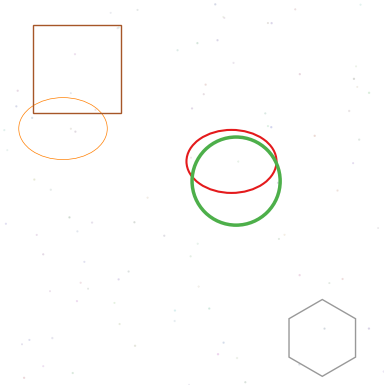[{"shape": "oval", "thickness": 1.5, "radius": 0.58, "center": [0.601, 0.581]}, {"shape": "circle", "thickness": 2.5, "radius": 0.57, "center": [0.613, 0.53]}, {"shape": "oval", "thickness": 0.5, "radius": 0.57, "center": [0.164, 0.666]}, {"shape": "square", "thickness": 1, "radius": 0.57, "center": [0.199, 0.821]}, {"shape": "hexagon", "thickness": 1, "radius": 0.5, "center": [0.837, 0.122]}]